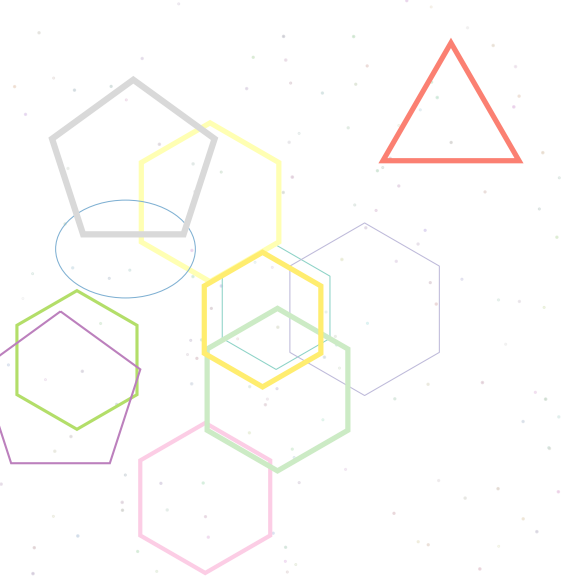[{"shape": "hexagon", "thickness": 0.5, "radius": 0.54, "center": [0.478, 0.467]}, {"shape": "hexagon", "thickness": 2.5, "radius": 0.69, "center": [0.364, 0.649]}, {"shape": "hexagon", "thickness": 0.5, "radius": 0.75, "center": [0.631, 0.464]}, {"shape": "triangle", "thickness": 2.5, "radius": 0.68, "center": [0.781, 0.789]}, {"shape": "oval", "thickness": 0.5, "radius": 0.6, "center": [0.217, 0.568]}, {"shape": "hexagon", "thickness": 1.5, "radius": 0.6, "center": [0.133, 0.376]}, {"shape": "hexagon", "thickness": 2, "radius": 0.65, "center": [0.355, 0.137]}, {"shape": "pentagon", "thickness": 3, "radius": 0.74, "center": [0.231, 0.713]}, {"shape": "pentagon", "thickness": 1, "radius": 0.73, "center": [0.105, 0.315]}, {"shape": "hexagon", "thickness": 2.5, "radius": 0.7, "center": [0.481, 0.324]}, {"shape": "hexagon", "thickness": 2.5, "radius": 0.58, "center": [0.455, 0.446]}]